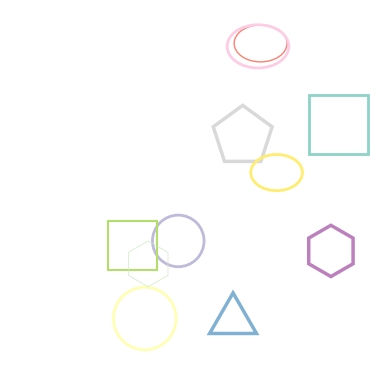[{"shape": "square", "thickness": 2, "radius": 0.38, "center": [0.88, 0.676]}, {"shape": "circle", "thickness": 2, "radius": 0.41, "center": [0.376, 0.173]}, {"shape": "circle", "thickness": 2, "radius": 0.33, "center": [0.463, 0.374]}, {"shape": "oval", "thickness": 1, "radius": 0.34, "center": [0.677, 0.887]}, {"shape": "triangle", "thickness": 2.5, "radius": 0.35, "center": [0.605, 0.169]}, {"shape": "square", "thickness": 1.5, "radius": 0.32, "center": [0.344, 0.363]}, {"shape": "oval", "thickness": 2, "radius": 0.4, "center": [0.67, 0.88]}, {"shape": "pentagon", "thickness": 2.5, "radius": 0.4, "center": [0.63, 0.646]}, {"shape": "hexagon", "thickness": 2.5, "radius": 0.33, "center": [0.859, 0.348]}, {"shape": "hexagon", "thickness": 0.5, "radius": 0.3, "center": [0.385, 0.315]}, {"shape": "oval", "thickness": 2, "radius": 0.34, "center": [0.719, 0.552]}]